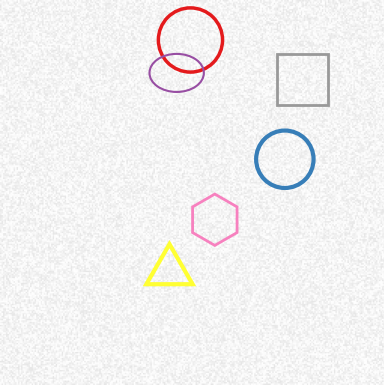[{"shape": "circle", "thickness": 2.5, "radius": 0.42, "center": [0.495, 0.896]}, {"shape": "circle", "thickness": 3, "radius": 0.37, "center": [0.74, 0.586]}, {"shape": "oval", "thickness": 1.5, "radius": 0.35, "center": [0.459, 0.811]}, {"shape": "triangle", "thickness": 3, "radius": 0.35, "center": [0.44, 0.296]}, {"shape": "hexagon", "thickness": 2, "radius": 0.33, "center": [0.558, 0.429]}, {"shape": "square", "thickness": 2, "radius": 0.33, "center": [0.785, 0.793]}]